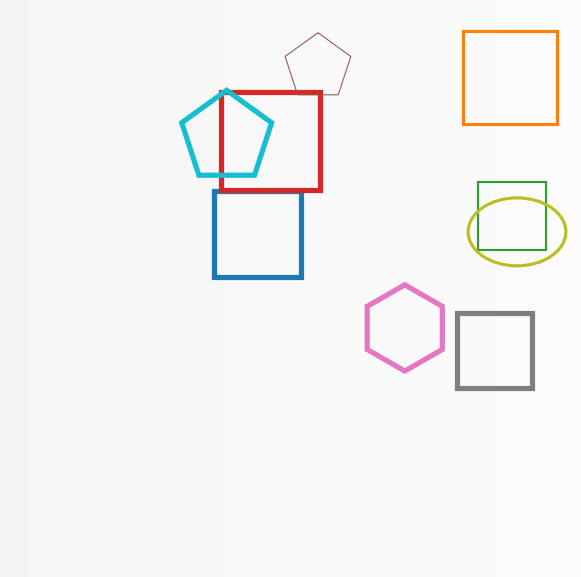[{"shape": "square", "thickness": 2.5, "radius": 0.38, "center": [0.443, 0.594]}, {"shape": "square", "thickness": 1.5, "radius": 0.4, "center": [0.878, 0.865]}, {"shape": "square", "thickness": 1, "radius": 0.3, "center": [0.881, 0.625]}, {"shape": "square", "thickness": 2.5, "radius": 0.42, "center": [0.466, 0.754]}, {"shape": "pentagon", "thickness": 0.5, "radius": 0.3, "center": [0.547, 0.883]}, {"shape": "hexagon", "thickness": 2.5, "radius": 0.37, "center": [0.696, 0.431]}, {"shape": "square", "thickness": 2.5, "radius": 0.32, "center": [0.851, 0.392]}, {"shape": "oval", "thickness": 1.5, "radius": 0.42, "center": [0.889, 0.598]}, {"shape": "pentagon", "thickness": 2.5, "radius": 0.41, "center": [0.39, 0.761]}]